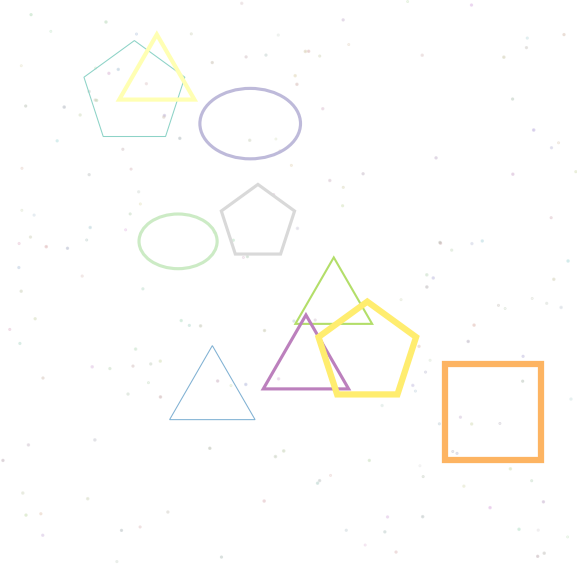[{"shape": "pentagon", "thickness": 0.5, "radius": 0.46, "center": [0.233, 0.837]}, {"shape": "triangle", "thickness": 2, "radius": 0.38, "center": [0.272, 0.864]}, {"shape": "oval", "thickness": 1.5, "radius": 0.44, "center": [0.433, 0.785]}, {"shape": "triangle", "thickness": 0.5, "radius": 0.43, "center": [0.368, 0.315]}, {"shape": "square", "thickness": 3, "radius": 0.42, "center": [0.854, 0.286]}, {"shape": "triangle", "thickness": 1, "radius": 0.38, "center": [0.578, 0.477]}, {"shape": "pentagon", "thickness": 1.5, "radius": 0.33, "center": [0.447, 0.613]}, {"shape": "triangle", "thickness": 1.5, "radius": 0.43, "center": [0.53, 0.368]}, {"shape": "oval", "thickness": 1.5, "radius": 0.34, "center": [0.308, 0.581]}, {"shape": "pentagon", "thickness": 3, "radius": 0.44, "center": [0.636, 0.388]}]